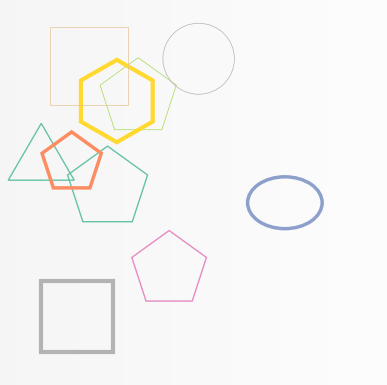[{"shape": "pentagon", "thickness": 1, "radius": 0.54, "center": [0.278, 0.512]}, {"shape": "triangle", "thickness": 1, "radius": 0.49, "center": [0.106, 0.581]}, {"shape": "pentagon", "thickness": 2.5, "radius": 0.4, "center": [0.185, 0.577]}, {"shape": "oval", "thickness": 2.5, "radius": 0.48, "center": [0.735, 0.473]}, {"shape": "pentagon", "thickness": 1, "radius": 0.51, "center": [0.436, 0.3]}, {"shape": "pentagon", "thickness": 0.5, "radius": 0.52, "center": [0.357, 0.747]}, {"shape": "hexagon", "thickness": 3, "radius": 0.53, "center": [0.301, 0.738]}, {"shape": "square", "thickness": 0.5, "radius": 0.5, "center": [0.229, 0.829]}, {"shape": "circle", "thickness": 0.5, "radius": 0.46, "center": [0.513, 0.847]}, {"shape": "square", "thickness": 3, "radius": 0.46, "center": [0.198, 0.177]}]